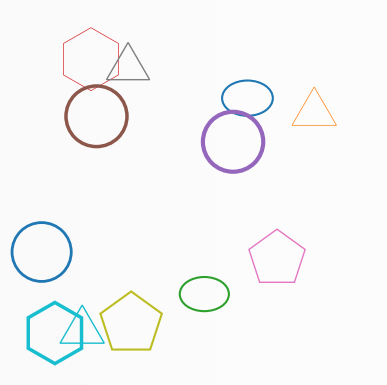[{"shape": "oval", "thickness": 1.5, "radius": 0.33, "center": [0.639, 0.745]}, {"shape": "circle", "thickness": 2, "radius": 0.38, "center": [0.107, 0.345]}, {"shape": "triangle", "thickness": 0.5, "radius": 0.33, "center": [0.811, 0.708]}, {"shape": "oval", "thickness": 1.5, "radius": 0.32, "center": [0.527, 0.236]}, {"shape": "hexagon", "thickness": 0.5, "radius": 0.41, "center": [0.235, 0.846]}, {"shape": "circle", "thickness": 3, "radius": 0.39, "center": [0.601, 0.632]}, {"shape": "circle", "thickness": 2.5, "radius": 0.39, "center": [0.249, 0.698]}, {"shape": "pentagon", "thickness": 1, "radius": 0.38, "center": [0.715, 0.328]}, {"shape": "triangle", "thickness": 1, "radius": 0.32, "center": [0.331, 0.825]}, {"shape": "pentagon", "thickness": 1.5, "radius": 0.42, "center": [0.338, 0.16]}, {"shape": "triangle", "thickness": 1, "radius": 0.33, "center": [0.212, 0.142]}, {"shape": "hexagon", "thickness": 2.5, "radius": 0.4, "center": [0.142, 0.135]}]